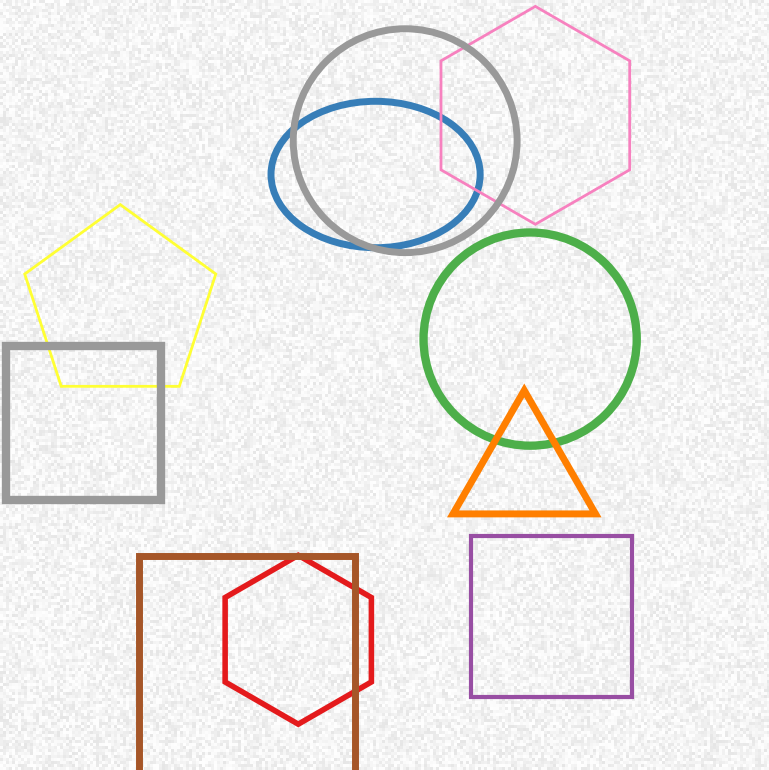[{"shape": "hexagon", "thickness": 2, "radius": 0.55, "center": [0.387, 0.169]}, {"shape": "oval", "thickness": 2.5, "radius": 0.68, "center": [0.488, 0.773]}, {"shape": "circle", "thickness": 3, "radius": 0.69, "center": [0.688, 0.56]}, {"shape": "square", "thickness": 1.5, "radius": 0.52, "center": [0.716, 0.2]}, {"shape": "triangle", "thickness": 2.5, "radius": 0.53, "center": [0.681, 0.386]}, {"shape": "pentagon", "thickness": 1, "radius": 0.65, "center": [0.156, 0.604]}, {"shape": "square", "thickness": 2.5, "radius": 0.7, "center": [0.321, 0.137]}, {"shape": "hexagon", "thickness": 1, "radius": 0.71, "center": [0.695, 0.85]}, {"shape": "square", "thickness": 3, "radius": 0.5, "center": [0.109, 0.451]}, {"shape": "circle", "thickness": 2.5, "radius": 0.73, "center": [0.526, 0.817]}]